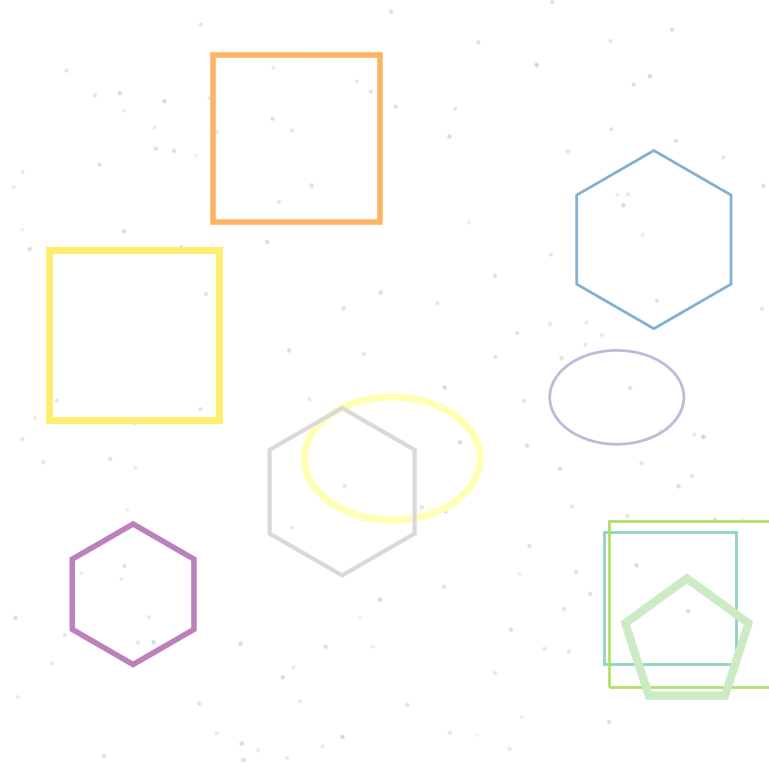[{"shape": "square", "thickness": 1, "radius": 0.43, "center": [0.87, 0.224]}, {"shape": "oval", "thickness": 2.5, "radius": 0.57, "center": [0.509, 0.405]}, {"shape": "oval", "thickness": 1, "radius": 0.44, "center": [0.801, 0.484]}, {"shape": "hexagon", "thickness": 1, "radius": 0.58, "center": [0.849, 0.689]}, {"shape": "square", "thickness": 2, "radius": 0.54, "center": [0.385, 0.821]}, {"shape": "square", "thickness": 1, "radius": 0.54, "center": [0.899, 0.216]}, {"shape": "hexagon", "thickness": 1.5, "radius": 0.54, "center": [0.444, 0.361]}, {"shape": "hexagon", "thickness": 2, "radius": 0.46, "center": [0.173, 0.228]}, {"shape": "pentagon", "thickness": 3, "radius": 0.42, "center": [0.892, 0.165]}, {"shape": "square", "thickness": 2.5, "radius": 0.55, "center": [0.174, 0.565]}]